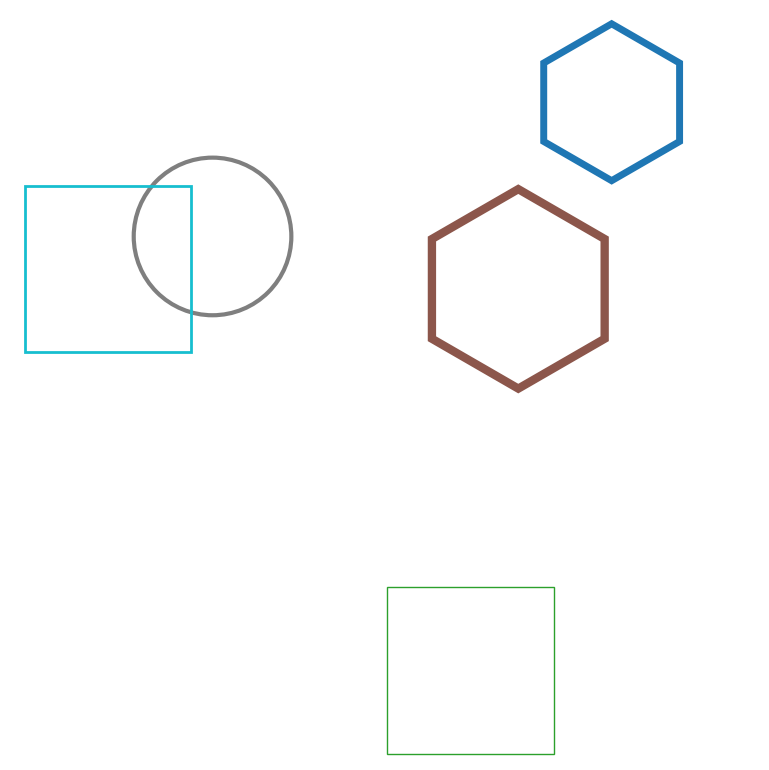[{"shape": "hexagon", "thickness": 2.5, "radius": 0.51, "center": [0.794, 0.867]}, {"shape": "square", "thickness": 0.5, "radius": 0.54, "center": [0.611, 0.129]}, {"shape": "hexagon", "thickness": 3, "radius": 0.65, "center": [0.673, 0.625]}, {"shape": "circle", "thickness": 1.5, "radius": 0.51, "center": [0.276, 0.693]}, {"shape": "square", "thickness": 1, "radius": 0.54, "center": [0.14, 0.65]}]